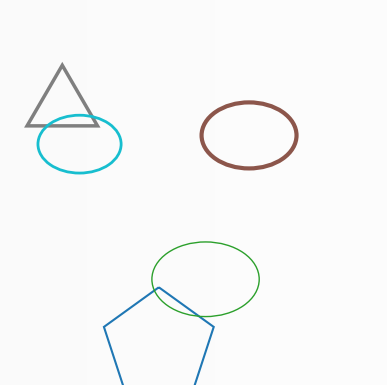[{"shape": "pentagon", "thickness": 1.5, "radius": 0.74, "center": [0.41, 0.105]}, {"shape": "oval", "thickness": 1, "radius": 0.69, "center": [0.53, 0.275]}, {"shape": "oval", "thickness": 3, "radius": 0.61, "center": [0.643, 0.648]}, {"shape": "triangle", "thickness": 2.5, "radius": 0.52, "center": [0.161, 0.726]}, {"shape": "oval", "thickness": 2, "radius": 0.54, "center": [0.205, 0.626]}]